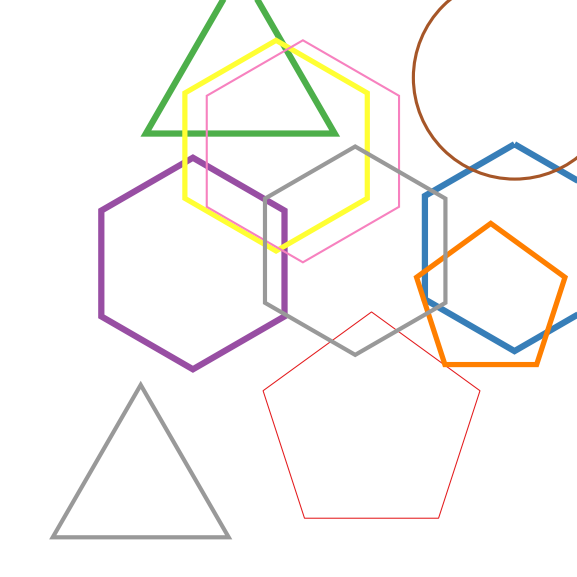[{"shape": "pentagon", "thickness": 0.5, "radius": 0.99, "center": [0.643, 0.262]}, {"shape": "hexagon", "thickness": 3, "radius": 0.9, "center": [0.891, 0.57]}, {"shape": "triangle", "thickness": 3, "radius": 0.94, "center": [0.416, 0.862]}, {"shape": "hexagon", "thickness": 3, "radius": 0.92, "center": [0.334, 0.543]}, {"shape": "pentagon", "thickness": 2.5, "radius": 0.68, "center": [0.85, 0.477]}, {"shape": "hexagon", "thickness": 2.5, "radius": 0.91, "center": [0.478, 0.747]}, {"shape": "circle", "thickness": 1.5, "radius": 0.88, "center": [0.891, 0.865]}, {"shape": "hexagon", "thickness": 1, "radius": 0.96, "center": [0.524, 0.737]}, {"shape": "triangle", "thickness": 2, "radius": 0.88, "center": [0.244, 0.157]}, {"shape": "hexagon", "thickness": 2, "radius": 0.9, "center": [0.615, 0.565]}]